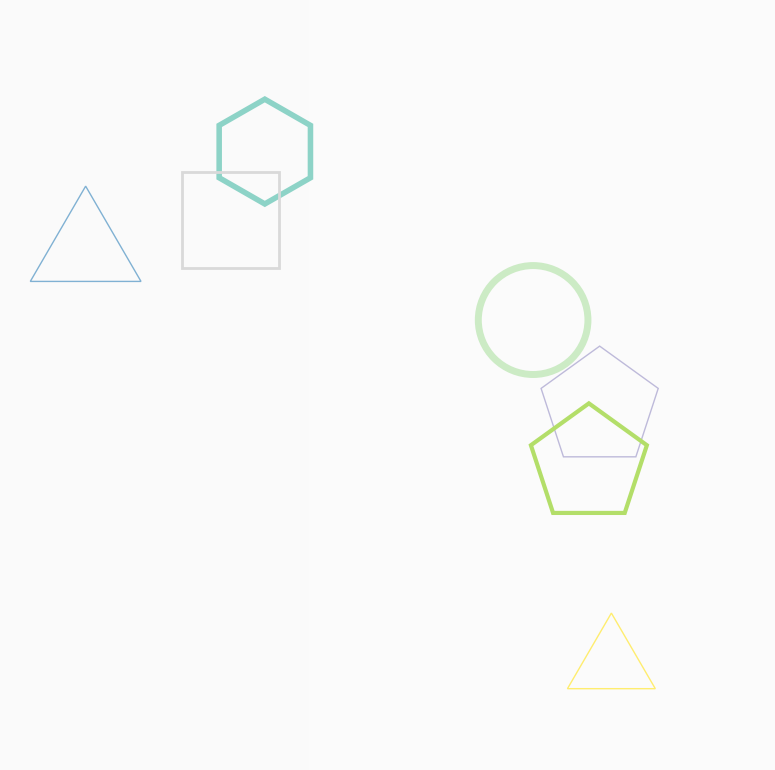[{"shape": "hexagon", "thickness": 2, "radius": 0.34, "center": [0.342, 0.803]}, {"shape": "pentagon", "thickness": 0.5, "radius": 0.4, "center": [0.774, 0.471]}, {"shape": "triangle", "thickness": 0.5, "radius": 0.41, "center": [0.111, 0.676]}, {"shape": "pentagon", "thickness": 1.5, "radius": 0.39, "center": [0.76, 0.397]}, {"shape": "square", "thickness": 1, "radius": 0.31, "center": [0.298, 0.714]}, {"shape": "circle", "thickness": 2.5, "radius": 0.35, "center": [0.688, 0.584]}, {"shape": "triangle", "thickness": 0.5, "radius": 0.33, "center": [0.789, 0.138]}]